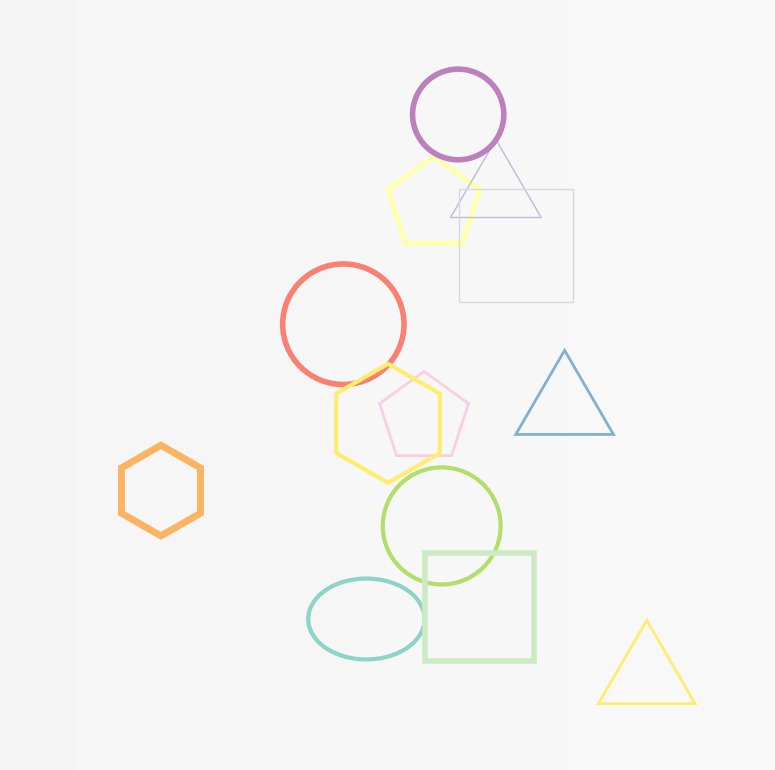[{"shape": "oval", "thickness": 1.5, "radius": 0.38, "center": [0.473, 0.196]}, {"shape": "pentagon", "thickness": 2, "radius": 0.31, "center": [0.56, 0.734]}, {"shape": "triangle", "thickness": 0.5, "radius": 0.34, "center": [0.64, 0.751]}, {"shape": "circle", "thickness": 2, "radius": 0.39, "center": [0.443, 0.579]}, {"shape": "triangle", "thickness": 1, "radius": 0.36, "center": [0.729, 0.472]}, {"shape": "hexagon", "thickness": 2.5, "radius": 0.29, "center": [0.208, 0.363]}, {"shape": "circle", "thickness": 1.5, "radius": 0.38, "center": [0.57, 0.317]}, {"shape": "pentagon", "thickness": 1, "radius": 0.3, "center": [0.547, 0.457]}, {"shape": "square", "thickness": 0.5, "radius": 0.37, "center": [0.666, 0.682]}, {"shape": "circle", "thickness": 2, "radius": 0.29, "center": [0.591, 0.851]}, {"shape": "square", "thickness": 2, "radius": 0.35, "center": [0.619, 0.211]}, {"shape": "triangle", "thickness": 1, "radius": 0.36, "center": [0.835, 0.122]}, {"shape": "hexagon", "thickness": 1.5, "radius": 0.39, "center": [0.501, 0.45]}]